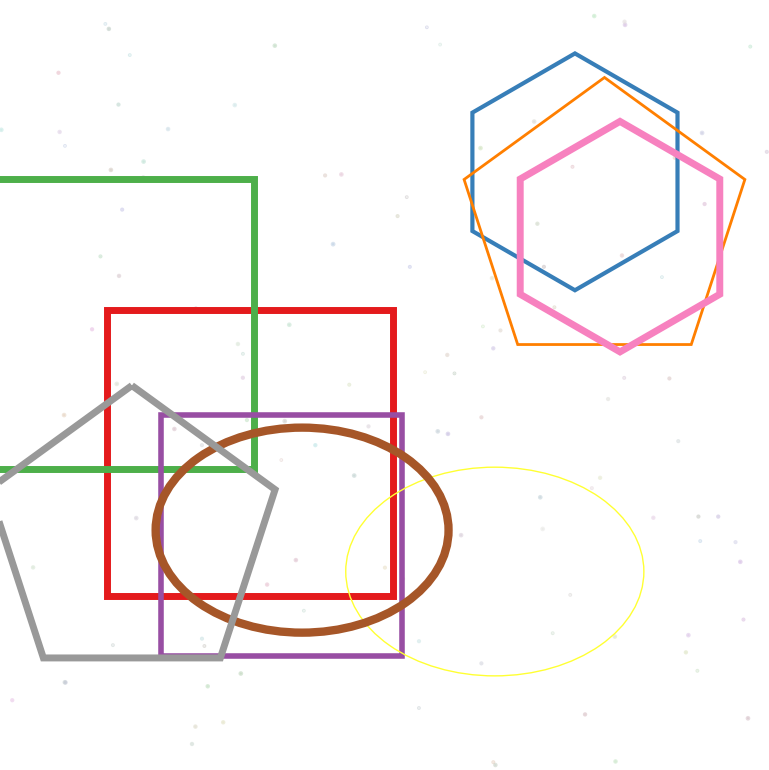[{"shape": "square", "thickness": 2.5, "radius": 0.93, "center": [0.325, 0.412]}, {"shape": "hexagon", "thickness": 1.5, "radius": 0.77, "center": [0.747, 0.777]}, {"shape": "square", "thickness": 2.5, "radius": 0.94, "center": [0.142, 0.579]}, {"shape": "square", "thickness": 2, "radius": 0.78, "center": [0.366, 0.305]}, {"shape": "pentagon", "thickness": 1, "radius": 0.96, "center": [0.785, 0.708]}, {"shape": "oval", "thickness": 0.5, "radius": 0.97, "center": [0.643, 0.258]}, {"shape": "oval", "thickness": 3, "radius": 0.95, "center": [0.392, 0.312]}, {"shape": "hexagon", "thickness": 2.5, "radius": 0.75, "center": [0.805, 0.693]}, {"shape": "pentagon", "thickness": 2.5, "radius": 0.98, "center": [0.171, 0.304]}]